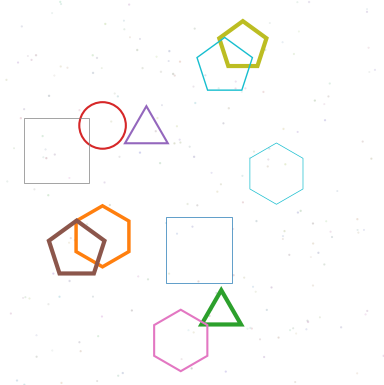[{"shape": "square", "thickness": 0.5, "radius": 0.43, "center": [0.518, 0.351]}, {"shape": "hexagon", "thickness": 2.5, "radius": 0.4, "center": [0.266, 0.386]}, {"shape": "triangle", "thickness": 3, "radius": 0.3, "center": [0.575, 0.187]}, {"shape": "circle", "thickness": 1.5, "radius": 0.3, "center": [0.266, 0.674]}, {"shape": "triangle", "thickness": 1.5, "radius": 0.32, "center": [0.38, 0.66]}, {"shape": "pentagon", "thickness": 3, "radius": 0.38, "center": [0.199, 0.351]}, {"shape": "hexagon", "thickness": 1.5, "radius": 0.4, "center": [0.469, 0.116]}, {"shape": "square", "thickness": 0.5, "radius": 0.42, "center": [0.147, 0.609]}, {"shape": "pentagon", "thickness": 3, "radius": 0.32, "center": [0.631, 0.881]}, {"shape": "pentagon", "thickness": 1, "radius": 0.38, "center": [0.584, 0.827]}, {"shape": "hexagon", "thickness": 0.5, "radius": 0.4, "center": [0.718, 0.549]}]